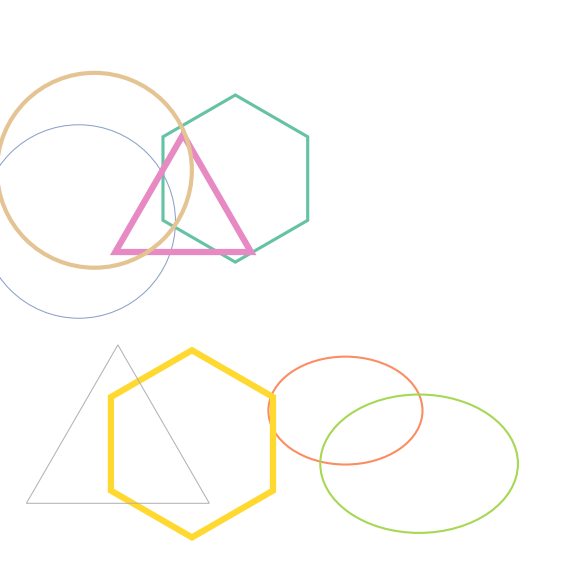[{"shape": "hexagon", "thickness": 1.5, "radius": 0.72, "center": [0.408, 0.69]}, {"shape": "oval", "thickness": 1, "radius": 0.67, "center": [0.598, 0.288]}, {"shape": "circle", "thickness": 0.5, "radius": 0.84, "center": [0.136, 0.616]}, {"shape": "triangle", "thickness": 3, "radius": 0.68, "center": [0.317, 0.631]}, {"shape": "oval", "thickness": 1, "radius": 0.86, "center": [0.726, 0.196]}, {"shape": "hexagon", "thickness": 3, "radius": 0.81, "center": [0.332, 0.231]}, {"shape": "circle", "thickness": 2, "radius": 0.84, "center": [0.164, 0.704]}, {"shape": "triangle", "thickness": 0.5, "radius": 0.91, "center": [0.204, 0.219]}]